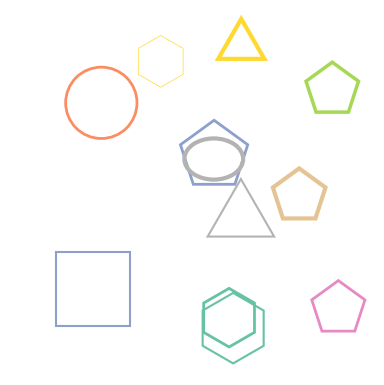[{"shape": "hexagon", "thickness": 1.5, "radius": 0.46, "center": [0.606, 0.148]}, {"shape": "hexagon", "thickness": 2, "radius": 0.38, "center": [0.595, 0.175]}, {"shape": "circle", "thickness": 2, "radius": 0.46, "center": [0.263, 0.733]}, {"shape": "square", "thickness": 1.5, "radius": 0.48, "center": [0.241, 0.249]}, {"shape": "pentagon", "thickness": 2, "radius": 0.46, "center": [0.556, 0.596]}, {"shape": "pentagon", "thickness": 2, "radius": 0.36, "center": [0.879, 0.199]}, {"shape": "pentagon", "thickness": 2.5, "radius": 0.36, "center": [0.863, 0.767]}, {"shape": "hexagon", "thickness": 0.5, "radius": 0.34, "center": [0.417, 0.841]}, {"shape": "triangle", "thickness": 3, "radius": 0.35, "center": [0.627, 0.882]}, {"shape": "pentagon", "thickness": 3, "radius": 0.36, "center": [0.777, 0.491]}, {"shape": "triangle", "thickness": 1.5, "radius": 0.5, "center": [0.626, 0.435]}, {"shape": "oval", "thickness": 3, "radius": 0.38, "center": [0.555, 0.587]}]